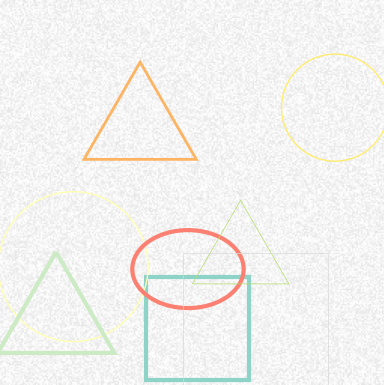[{"shape": "square", "thickness": 3, "radius": 0.67, "center": [0.513, 0.147]}, {"shape": "circle", "thickness": 1, "radius": 0.97, "center": [0.19, 0.308]}, {"shape": "oval", "thickness": 3, "radius": 0.72, "center": [0.488, 0.301]}, {"shape": "triangle", "thickness": 2, "radius": 0.84, "center": [0.364, 0.67]}, {"shape": "triangle", "thickness": 0.5, "radius": 0.72, "center": [0.625, 0.335]}, {"shape": "square", "thickness": 0.5, "radius": 0.94, "center": [0.663, 0.154]}, {"shape": "triangle", "thickness": 3, "radius": 0.87, "center": [0.146, 0.171]}, {"shape": "circle", "thickness": 1, "radius": 0.7, "center": [0.87, 0.72]}]